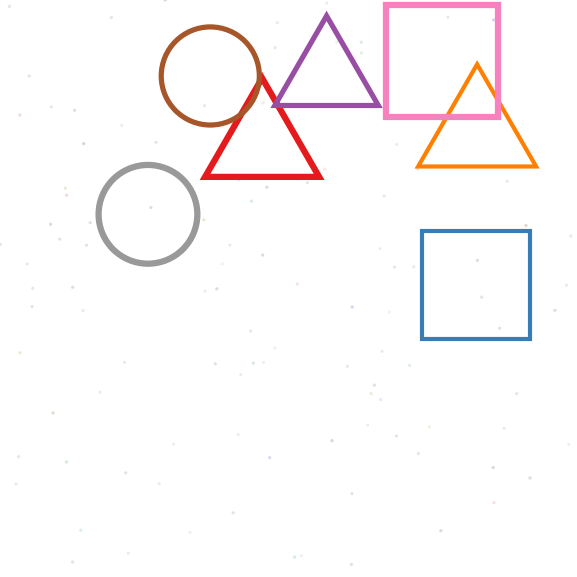[{"shape": "triangle", "thickness": 3, "radius": 0.57, "center": [0.454, 0.75]}, {"shape": "square", "thickness": 2, "radius": 0.47, "center": [0.823, 0.505]}, {"shape": "triangle", "thickness": 2.5, "radius": 0.52, "center": [0.566, 0.868]}, {"shape": "triangle", "thickness": 2, "radius": 0.59, "center": [0.826, 0.77]}, {"shape": "circle", "thickness": 2.5, "radius": 0.42, "center": [0.364, 0.868]}, {"shape": "square", "thickness": 3, "radius": 0.49, "center": [0.766, 0.893]}, {"shape": "circle", "thickness": 3, "radius": 0.43, "center": [0.256, 0.628]}]